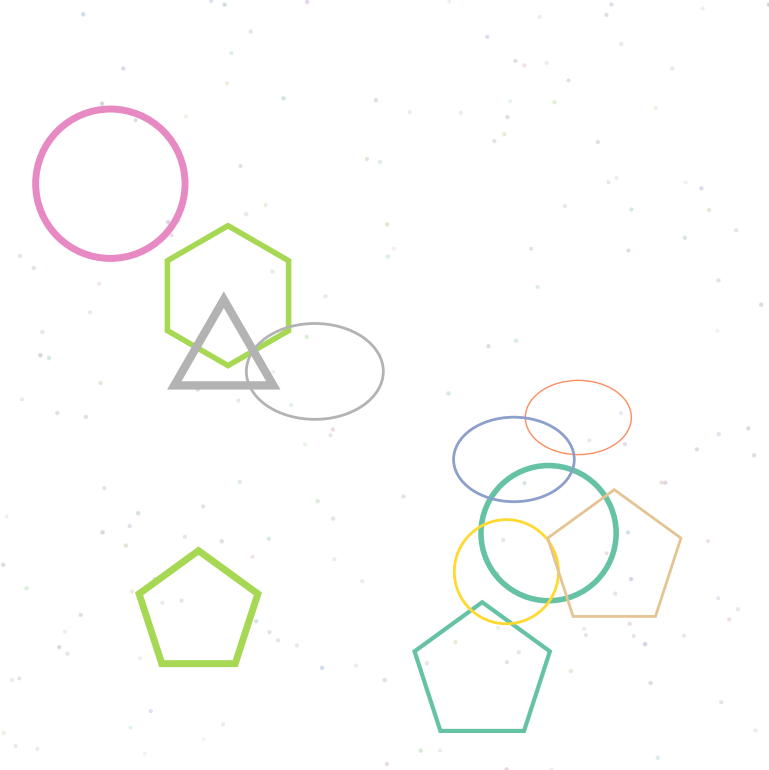[{"shape": "circle", "thickness": 2, "radius": 0.44, "center": [0.712, 0.308]}, {"shape": "pentagon", "thickness": 1.5, "radius": 0.46, "center": [0.626, 0.126]}, {"shape": "oval", "thickness": 0.5, "radius": 0.34, "center": [0.751, 0.458]}, {"shape": "oval", "thickness": 1, "radius": 0.39, "center": [0.667, 0.403]}, {"shape": "circle", "thickness": 2.5, "radius": 0.48, "center": [0.143, 0.761]}, {"shape": "pentagon", "thickness": 2.5, "radius": 0.41, "center": [0.258, 0.204]}, {"shape": "hexagon", "thickness": 2, "radius": 0.45, "center": [0.296, 0.616]}, {"shape": "circle", "thickness": 1, "radius": 0.34, "center": [0.658, 0.258]}, {"shape": "pentagon", "thickness": 1, "radius": 0.45, "center": [0.798, 0.273]}, {"shape": "triangle", "thickness": 3, "radius": 0.37, "center": [0.291, 0.537]}, {"shape": "oval", "thickness": 1, "radius": 0.44, "center": [0.409, 0.518]}]